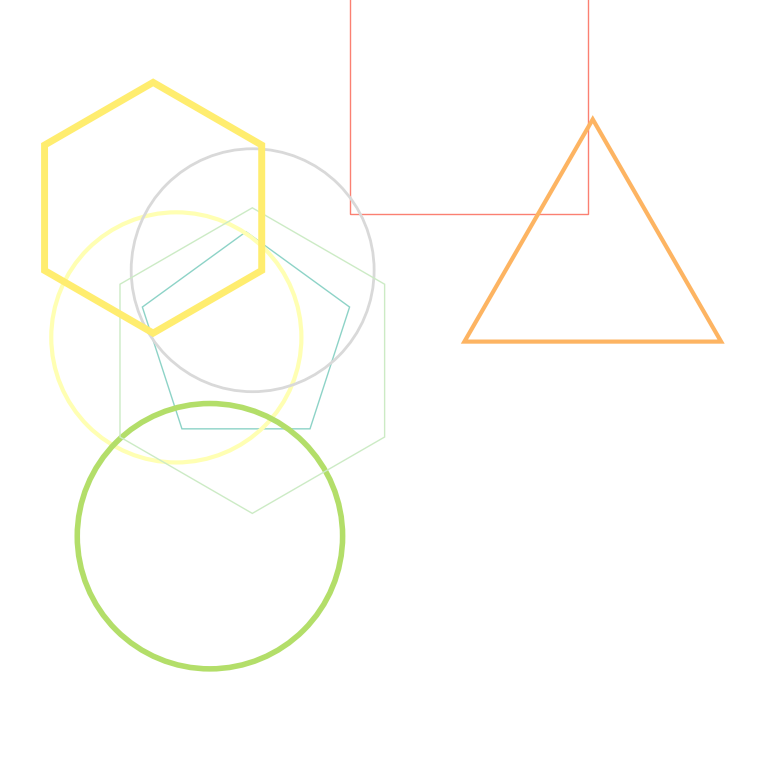[{"shape": "pentagon", "thickness": 0.5, "radius": 0.71, "center": [0.319, 0.558]}, {"shape": "circle", "thickness": 1.5, "radius": 0.81, "center": [0.229, 0.562]}, {"shape": "square", "thickness": 0.5, "radius": 0.77, "center": [0.609, 0.876]}, {"shape": "triangle", "thickness": 1.5, "radius": 0.96, "center": [0.77, 0.653]}, {"shape": "circle", "thickness": 2, "radius": 0.86, "center": [0.273, 0.304]}, {"shape": "circle", "thickness": 1, "radius": 0.79, "center": [0.328, 0.649]}, {"shape": "hexagon", "thickness": 0.5, "radius": 0.99, "center": [0.328, 0.532]}, {"shape": "hexagon", "thickness": 2.5, "radius": 0.81, "center": [0.199, 0.73]}]